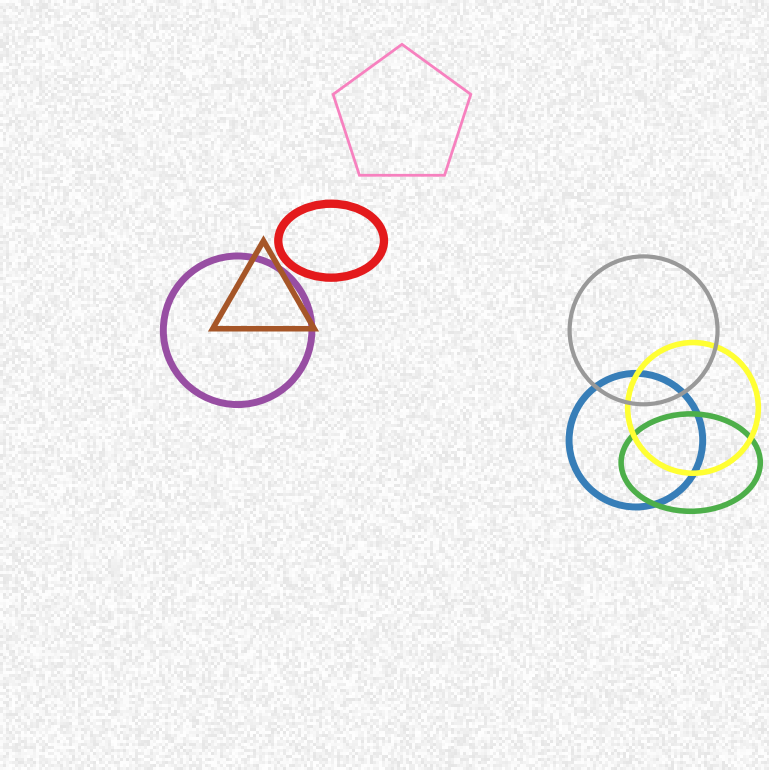[{"shape": "oval", "thickness": 3, "radius": 0.34, "center": [0.43, 0.687]}, {"shape": "circle", "thickness": 2.5, "radius": 0.43, "center": [0.826, 0.428]}, {"shape": "oval", "thickness": 2, "radius": 0.45, "center": [0.897, 0.399]}, {"shape": "circle", "thickness": 2.5, "radius": 0.48, "center": [0.309, 0.571]}, {"shape": "circle", "thickness": 2, "radius": 0.42, "center": [0.9, 0.47]}, {"shape": "triangle", "thickness": 2, "radius": 0.38, "center": [0.342, 0.611]}, {"shape": "pentagon", "thickness": 1, "radius": 0.47, "center": [0.522, 0.848]}, {"shape": "circle", "thickness": 1.5, "radius": 0.48, "center": [0.836, 0.571]}]